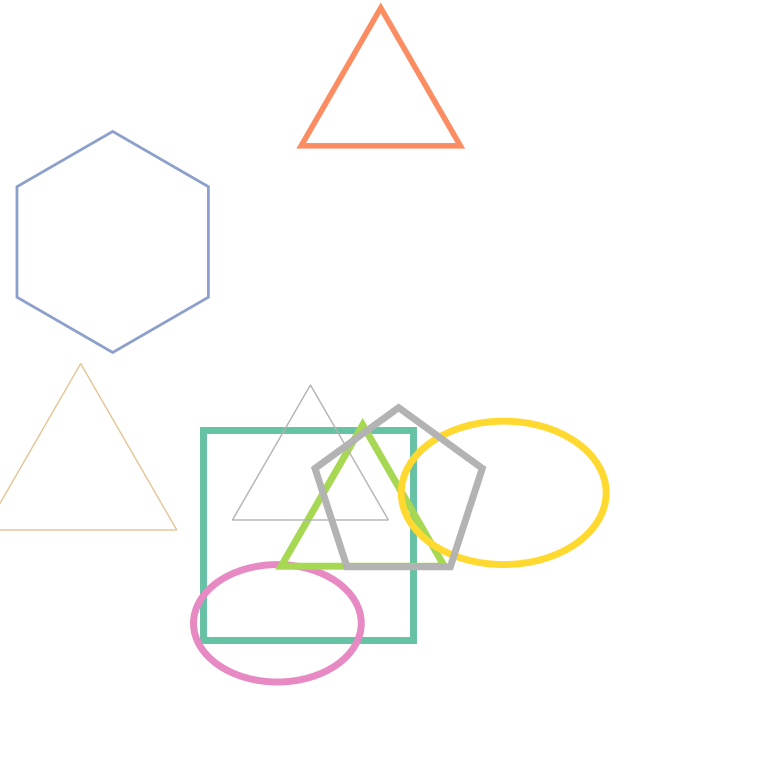[{"shape": "square", "thickness": 2.5, "radius": 0.68, "center": [0.4, 0.305]}, {"shape": "triangle", "thickness": 2, "radius": 0.6, "center": [0.494, 0.87]}, {"shape": "hexagon", "thickness": 1, "radius": 0.72, "center": [0.146, 0.686]}, {"shape": "oval", "thickness": 2.5, "radius": 0.54, "center": [0.36, 0.191]}, {"shape": "triangle", "thickness": 2.5, "radius": 0.61, "center": [0.471, 0.326]}, {"shape": "oval", "thickness": 2.5, "radius": 0.67, "center": [0.654, 0.36]}, {"shape": "triangle", "thickness": 0.5, "radius": 0.72, "center": [0.105, 0.384]}, {"shape": "pentagon", "thickness": 2.5, "radius": 0.57, "center": [0.518, 0.356]}, {"shape": "triangle", "thickness": 0.5, "radius": 0.58, "center": [0.403, 0.383]}]